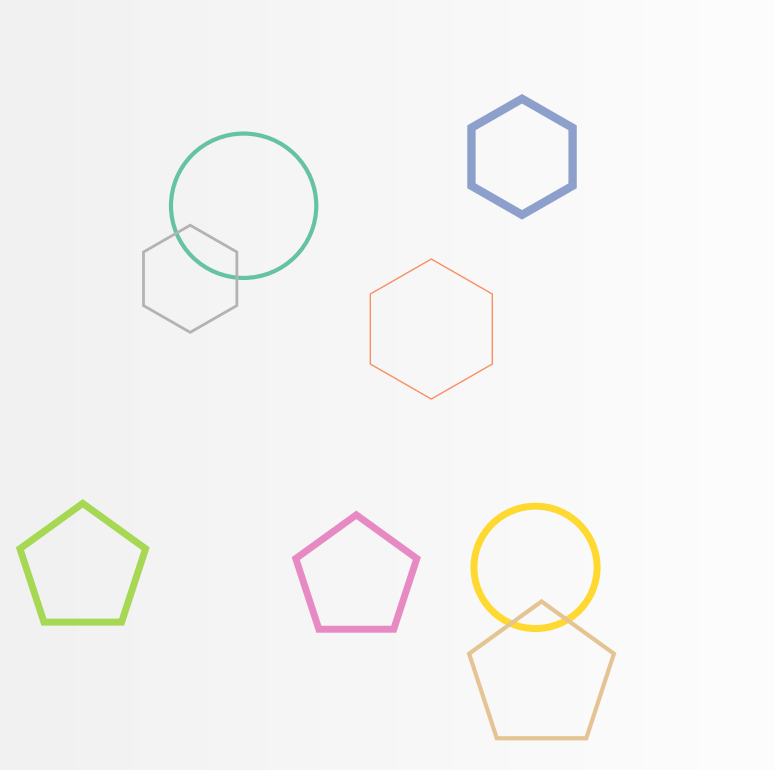[{"shape": "circle", "thickness": 1.5, "radius": 0.47, "center": [0.314, 0.733]}, {"shape": "hexagon", "thickness": 0.5, "radius": 0.45, "center": [0.557, 0.573]}, {"shape": "hexagon", "thickness": 3, "radius": 0.38, "center": [0.674, 0.796]}, {"shape": "pentagon", "thickness": 2.5, "radius": 0.41, "center": [0.46, 0.249]}, {"shape": "pentagon", "thickness": 2.5, "radius": 0.43, "center": [0.107, 0.261]}, {"shape": "circle", "thickness": 2.5, "radius": 0.4, "center": [0.691, 0.263]}, {"shape": "pentagon", "thickness": 1.5, "radius": 0.49, "center": [0.699, 0.121]}, {"shape": "hexagon", "thickness": 1, "radius": 0.35, "center": [0.245, 0.638]}]